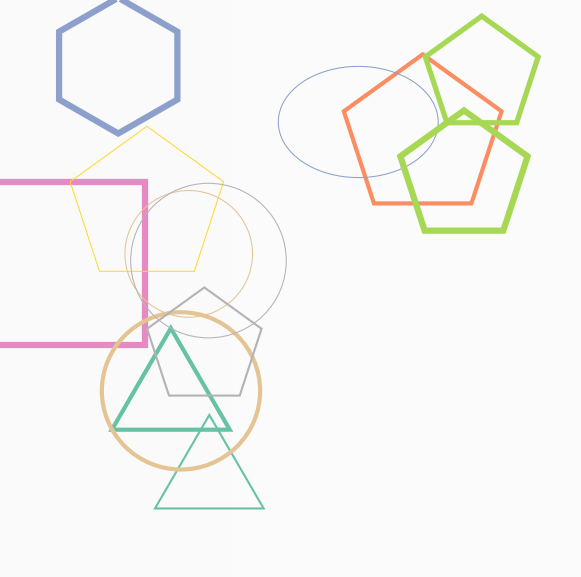[{"shape": "triangle", "thickness": 1, "radius": 0.54, "center": [0.36, 0.173]}, {"shape": "triangle", "thickness": 2, "radius": 0.59, "center": [0.294, 0.314]}, {"shape": "pentagon", "thickness": 2, "radius": 0.71, "center": [0.727, 0.762]}, {"shape": "hexagon", "thickness": 3, "radius": 0.59, "center": [0.203, 0.886]}, {"shape": "oval", "thickness": 0.5, "radius": 0.69, "center": [0.616, 0.788]}, {"shape": "square", "thickness": 3, "radius": 0.71, "center": [0.108, 0.543]}, {"shape": "pentagon", "thickness": 3, "radius": 0.58, "center": [0.798, 0.693]}, {"shape": "pentagon", "thickness": 2.5, "radius": 0.51, "center": [0.829, 0.869]}, {"shape": "pentagon", "thickness": 0.5, "radius": 0.69, "center": [0.253, 0.642]}, {"shape": "circle", "thickness": 0.5, "radius": 0.55, "center": [0.325, 0.559]}, {"shape": "circle", "thickness": 2, "radius": 0.68, "center": [0.311, 0.322]}, {"shape": "circle", "thickness": 0.5, "radius": 0.67, "center": [0.359, 0.548]}, {"shape": "pentagon", "thickness": 1, "radius": 0.52, "center": [0.352, 0.398]}]